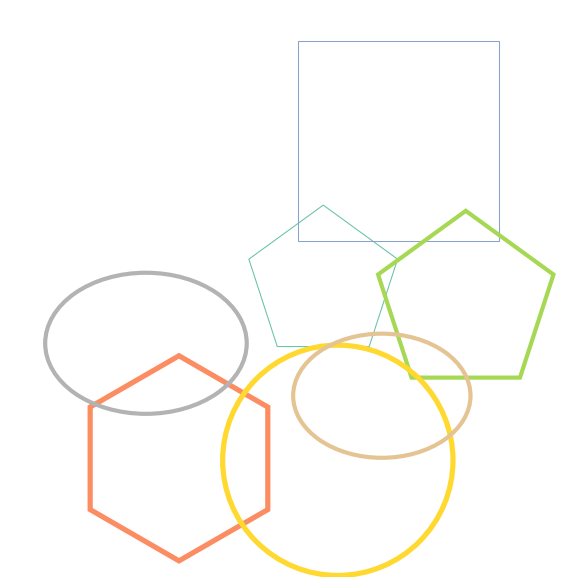[{"shape": "pentagon", "thickness": 0.5, "radius": 0.68, "center": [0.56, 0.509]}, {"shape": "hexagon", "thickness": 2.5, "radius": 0.89, "center": [0.31, 0.206]}, {"shape": "square", "thickness": 0.5, "radius": 0.87, "center": [0.69, 0.755]}, {"shape": "pentagon", "thickness": 2, "radius": 0.8, "center": [0.807, 0.474]}, {"shape": "circle", "thickness": 2.5, "radius": 1.0, "center": [0.585, 0.202]}, {"shape": "oval", "thickness": 2, "radius": 0.77, "center": [0.661, 0.314]}, {"shape": "oval", "thickness": 2, "radius": 0.87, "center": [0.253, 0.405]}]